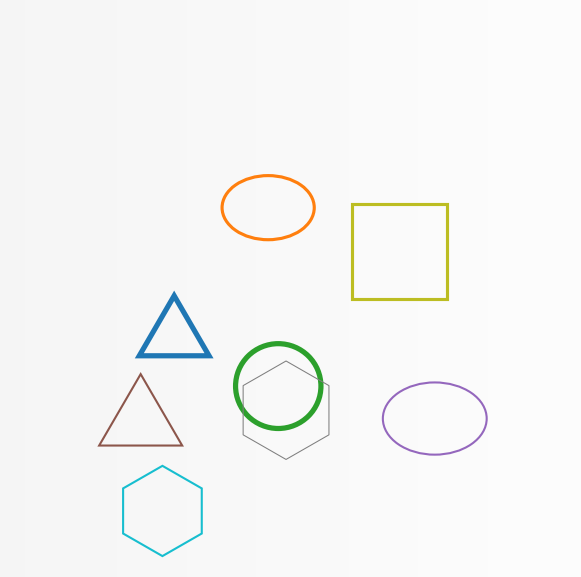[{"shape": "triangle", "thickness": 2.5, "radius": 0.35, "center": [0.3, 0.418]}, {"shape": "oval", "thickness": 1.5, "radius": 0.4, "center": [0.461, 0.64]}, {"shape": "circle", "thickness": 2.5, "radius": 0.37, "center": [0.479, 0.331]}, {"shape": "oval", "thickness": 1, "radius": 0.45, "center": [0.748, 0.274]}, {"shape": "triangle", "thickness": 1, "radius": 0.41, "center": [0.242, 0.269]}, {"shape": "hexagon", "thickness": 0.5, "radius": 0.43, "center": [0.492, 0.289]}, {"shape": "square", "thickness": 1.5, "radius": 0.41, "center": [0.688, 0.563]}, {"shape": "hexagon", "thickness": 1, "radius": 0.39, "center": [0.279, 0.114]}]